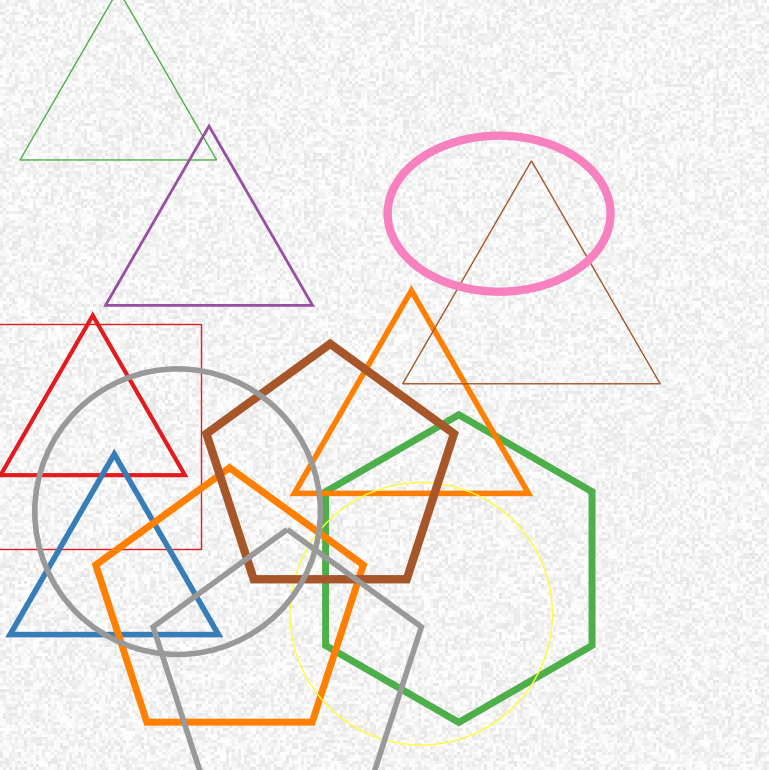[{"shape": "square", "thickness": 0.5, "radius": 0.73, "center": [0.115, 0.433]}, {"shape": "triangle", "thickness": 1.5, "radius": 0.69, "center": [0.12, 0.452]}, {"shape": "triangle", "thickness": 2, "radius": 0.78, "center": [0.148, 0.254]}, {"shape": "triangle", "thickness": 0.5, "radius": 0.74, "center": [0.154, 0.866]}, {"shape": "hexagon", "thickness": 2.5, "radius": 1.0, "center": [0.596, 0.262]}, {"shape": "triangle", "thickness": 1, "radius": 0.78, "center": [0.271, 0.681]}, {"shape": "pentagon", "thickness": 2.5, "radius": 0.91, "center": [0.298, 0.21]}, {"shape": "triangle", "thickness": 2, "radius": 0.88, "center": [0.534, 0.447]}, {"shape": "circle", "thickness": 0.5, "radius": 0.85, "center": [0.547, 0.203]}, {"shape": "triangle", "thickness": 0.5, "radius": 0.97, "center": [0.69, 0.598]}, {"shape": "pentagon", "thickness": 3, "radius": 0.85, "center": [0.429, 0.384]}, {"shape": "oval", "thickness": 3, "radius": 0.72, "center": [0.648, 0.722]}, {"shape": "pentagon", "thickness": 2, "radius": 0.92, "center": [0.373, 0.129]}, {"shape": "circle", "thickness": 2, "radius": 0.93, "center": [0.231, 0.335]}]